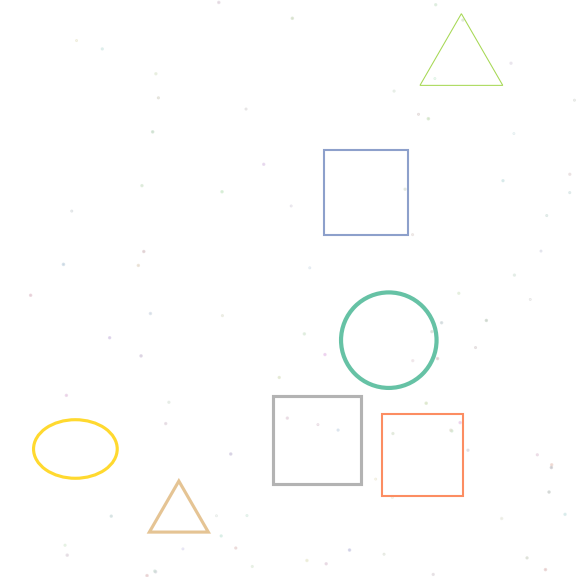[{"shape": "circle", "thickness": 2, "radius": 0.41, "center": [0.673, 0.41]}, {"shape": "square", "thickness": 1, "radius": 0.35, "center": [0.732, 0.211]}, {"shape": "square", "thickness": 1, "radius": 0.36, "center": [0.634, 0.666]}, {"shape": "triangle", "thickness": 0.5, "radius": 0.41, "center": [0.799, 0.893]}, {"shape": "oval", "thickness": 1.5, "radius": 0.36, "center": [0.131, 0.222]}, {"shape": "triangle", "thickness": 1.5, "radius": 0.29, "center": [0.31, 0.107]}, {"shape": "square", "thickness": 1.5, "radius": 0.38, "center": [0.549, 0.237]}]